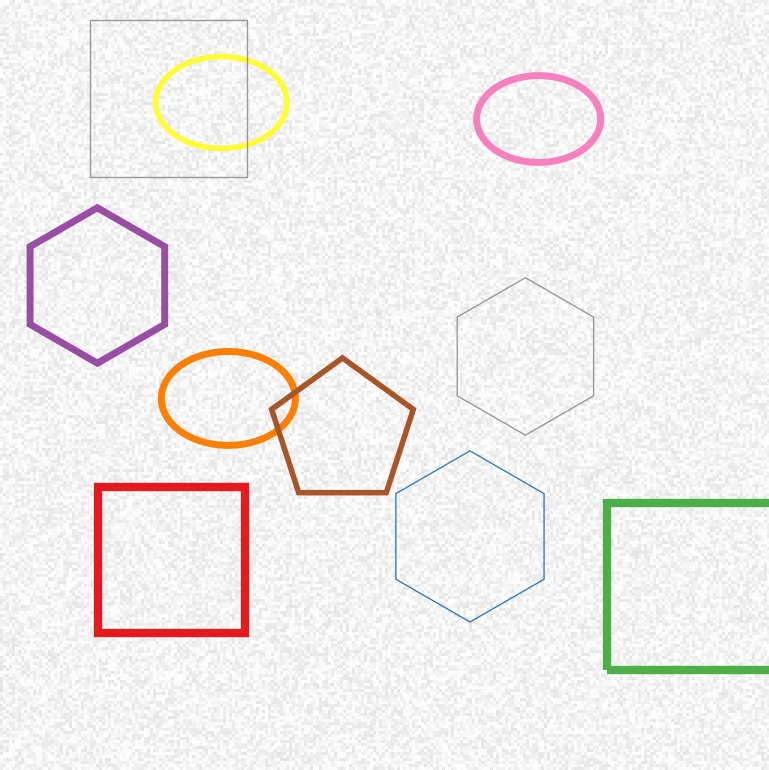[{"shape": "square", "thickness": 3, "radius": 0.48, "center": [0.222, 0.273]}, {"shape": "hexagon", "thickness": 0.5, "radius": 0.56, "center": [0.61, 0.303]}, {"shape": "square", "thickness": 3, "radius": 0.54, "center": [0.896, 0.239]}, {"shape": "hexagon", "thickness": 2.5, "radius": 0.5, "center": [0.126, 0.629]}, {"shape": "oval", "thickness": 2.5, "radius": 0.44, "center": [0.297, 0.483]}, {"shape": "oval", "thickness": 2, "radius": 0.43, "center": [0.288, 0.867]}, {"shape": "pentagon", "thickness": 2, "radius": 0.48, "center": [0.445, 0.438]}, {"shape": "oval", "thickness": 2.5, "radius": 0.4, "center": [0.7, 0.845]}, {"shape": "square", "thickness": 0.5, "radius": 0.51, "center": [0.219, 0.872]}, {"shape": "hexagon", "thickness": 0.5, "radius": 0.51, "center": [0.682, 0.537]}]